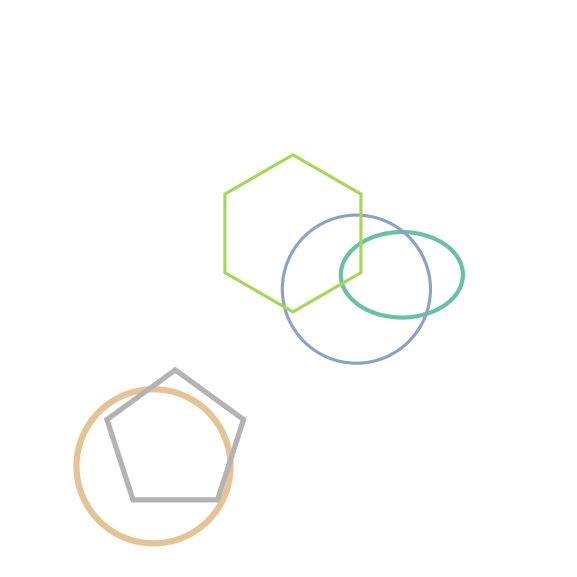[{"shape": "oval", "thickness": 2, "radius": 0.53, "center": [0.696, 0.523]}, {"shape": "circle", "thickness": 1.5, "radius": 0.64, "center": [0.617, 0.498]}, {"shape": "hexagon", "thickness": 1.5, "radius": 0.68, "center": [0.507, 0.595]}, {"shape": "circle", "thickness": 3, "radius": 0.67, "center": [0.266, 0.192]}, {"shape": "pentagon", "thickness": 2.5, "radius": 0.62, "center": [0.304, 0.234]}]